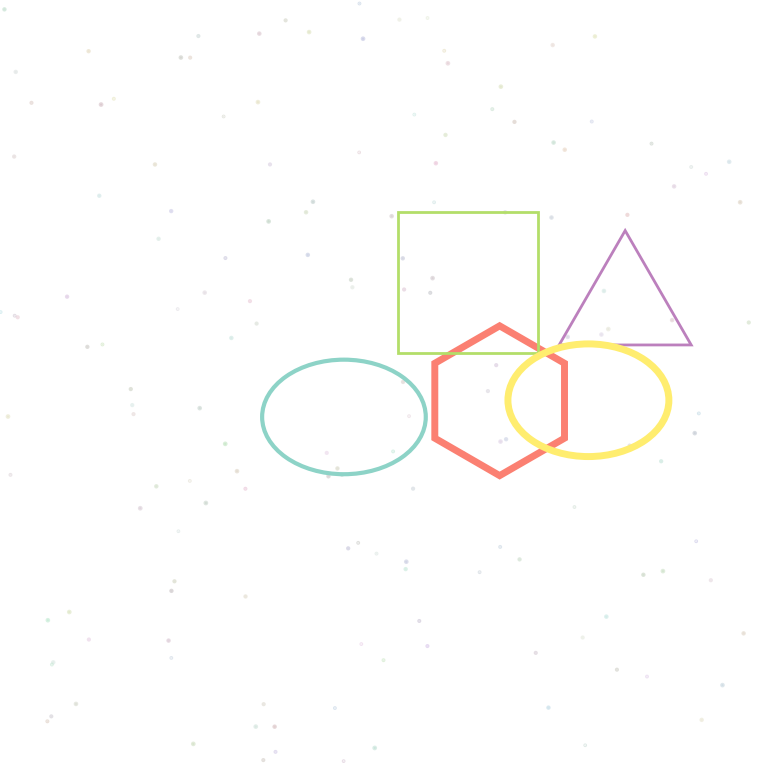[{"shape": "oval", "thickness": 1.5, "radius": 0.53, "center": [0.447, 0.459]}, {"shape": "hexagon", "thickness": 2.5, "radius": 0.49, "center": [0.649, 0.48]}, {"shape": "square", "thickness": 1, "radius": 0.46, "center": [0.608, 0.633]}, {"shape": "triangle", "thickness": 1, "radius": 0.5, "center": [0.812, 0.602]}, {"shape": "oval", "thickness": 2.5, "radius": 0.52, "center": [0.764, 0.48]}]